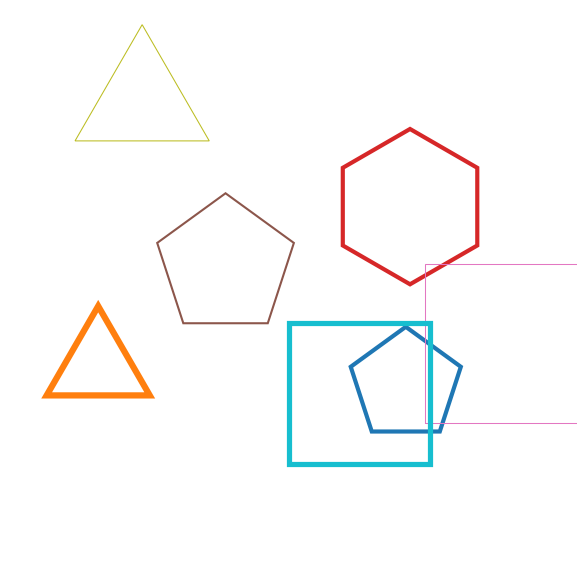[{"shape": "pentagon", "thickness": 2, "radius": 0.5, "center": [0.703, 0.333]}, {"shape": "triangle", "thickness": 3, "radius": 0.52, "center": [0.17, 0.366]}, {"shape": "hexagon", "thickness": 2, "radius": 0.67, "center": [0.71, 0.641]}, {"shape": "pentagon", "thickness": 1, "radius": 0.62, "center": [0.391, 0.54]}, {"shape": "square", "thickness": 0.5, "radius": 0.69, "center": [0.874, 0.405]}, {"shape": "triangle", "thickness": 0.5, "radius": 0.67, "center": [0.246, 0.822]}, {"shape": "square", "thickness": 2.5, "radius": 0.61, "center": [0.622, 0.317]}]